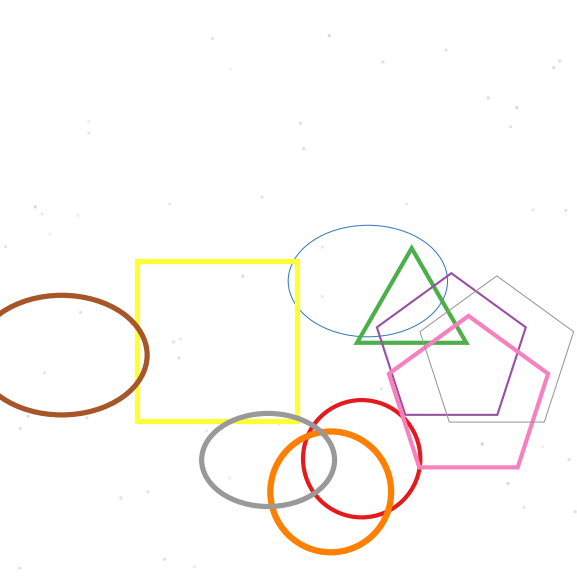[{"shape": "circle", "thickness": 2, "radius": 0.51, "center": [0.626, 0.205]}, {"shape": "oval", "thickness": 0.5, "radius": 0.69, "center": [0.637, 0.512]}, {"shape": "triangle", "thickness": 2, "radius": 0.55, "center": [0.713, 0.46]}, {"shape": "pentagon", "thickness": 1, "radius": 0.68, "center": [0.782, 0.39]}, {"shape": "circle", "thickness": 3, "radius": 0.52, "center": [0.573, 0.147]}, {"shape": "square", "thickness": 2.5, "radius": 0.69, "center": [0.376, 0.409]}, {"shape": "oval", "thickness": 2.5, "radius": 0.74, "center": [0.107, 0.384]}, {"shape": "pentagon", "thickness": 2, "radius": 0.72, "center": [0.811, 0.307]}, {"shape": "pentagon", "thickness": 0.5, "radius": 0.7, "center": [0.86, 0.381]}, {"shape": "oval", "thickness": 2.5, "radius": 0.58, "center": [0.464, 0.203]}]